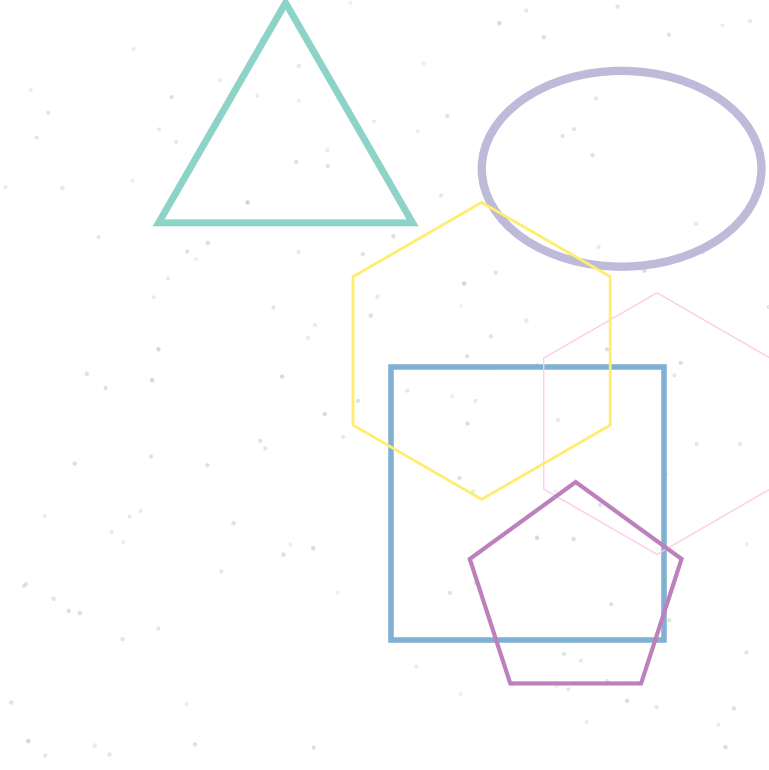[{"shape": "triangle", "thickness": 2.5, "radius": 0.95, "center": [0.371, 0.806]}, {"shape": "oval", "thickness": 3, "radius": 0.91, "center": [0.807, 0.781]}, {"shape": "square", "thickness": 2, "radius": 0.89, "center": [0.685, 0.346]}, {"shape": "hexagon", "thickness": 0.5, "radius": 0.85, "center": [0.853, 0.45]}, {"shape": "pentagon", "thickness": 1.5, "radius": 0.72, "center": [0.748, 0.229]}, {"shape": "hexagon", "thickness": 1, "radius": 0.96, "center": [0.625, 0.544]}]